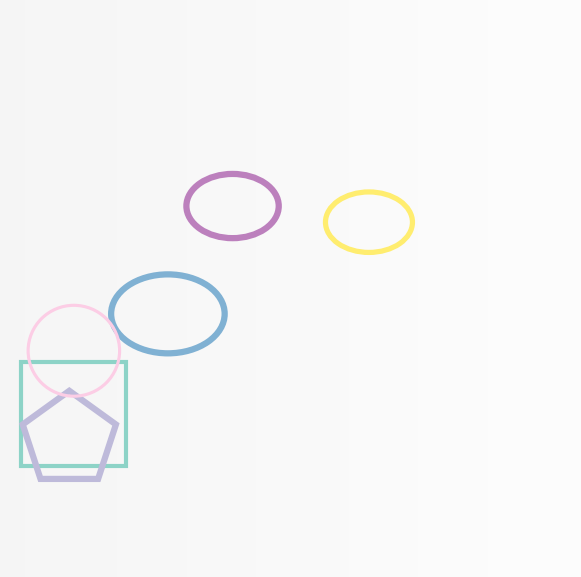[{"shape": "square", "thickness": 2, "radius": 0.45, "center": [0.127, 0.283]}, {"shape": "pentagon", "thickness": 3, "radius": 0.42, "center": [0.119, 0.238]}, {"shape": "oval", "thickness": 3, "radius": 0.49, "center": [0.289, 0.456]}, {"shape": "circle", "thickness": 1.5, "radius": 0.39, "center": [0.127, 0.392]}, {"shape": "oval", "thickness": 3, "radius": 0.4, "center": [0.4, 0.642]}, {"shape": "oval", "thickness": 2.5, "radius": 0.37, "center": [0.635, 0.614]}]